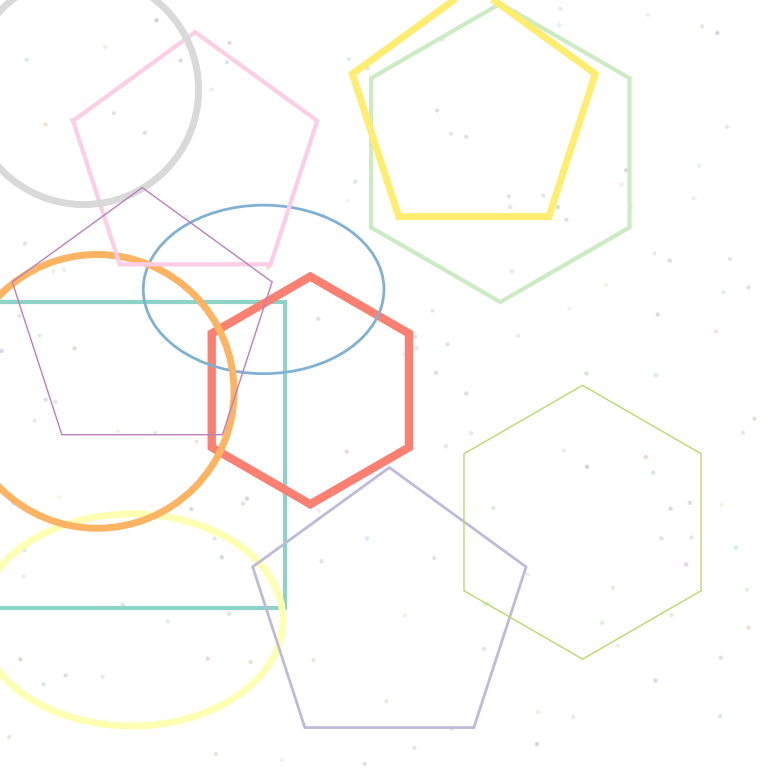[{"shape": "square", "thickness": 1.5, "radius": 0.99, "center": [0.171, 0.409]}, {"shape": "oval", "thickness": 2.5, "radius": 0.98, "center": [0.171, 0.195]}, {"shape": "pentagon", "thickness": 1, "radius": 0.93, "center": [0.506, 0.206]}, {"shape": "hexagon", "thickness": 3, "radius": 0.74, "center": [0.403, 0.493]}, {"shape": "oval", "thickness": 1, "radius": 0.78, "center": [0.342, 0.624]}, {"shape": "circle", "thickness": 2.5, "radius": 0.89, "center": [0.126, 0.492]}, {"shape": "hexagon", "thickness": 0.5, "radius": 0.89, "center": [0.757, 0.322]}, {"shape": "pentagon", "thickness": 1.5, "radius": 0.83, "center": [0.253, 0.792]}, {"shape": "circle", "thickness": 2.5, "radius": 0.75, "center": [0.109, 0.884]}, {"shape": "pentagon", "thickness": 0.5, "radius": 0.89, "center": [0.185, 0.579]}, {"shape": "hexagon", "thickness": 1.5, "radius": 0.97, "center": [0.65, 0.802]}, {"shape": "pentagon", "thickness": 2.5, "radius": 0.83, "center": [0.615, 0.853]}]